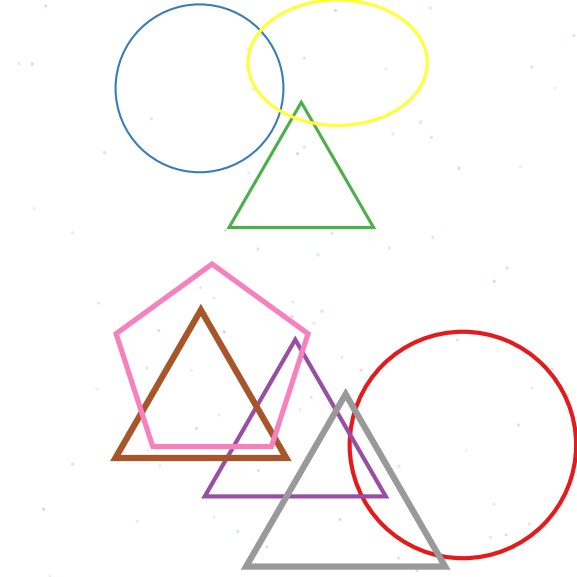[{"shape": "circle", "thickness": 2, "radius": 0.98, "center": [0.802, 0.229]}, {"shape": "circle", "thickness": 1, "radius": 0.73, "center": [0.345, 0.846]}, {"shape": "triangle", "thickness": 1.5, "radius": 0.72, "center": [0.522, 0.678]}, {"shape": "triangle", "thickness": 2, "radius": 0.9, "center": [0.511, 0.23]}, {"shape": "oval", "thickness": 1.5, "radius": 0.78, "center": [0.585, 0.89]}, {"shape": "triangle", "thickness": 3, "radius": 0.85, "center": [0.348, 0.291]}, {"shape": "pentagon", "thickness": 2.5, "radius": 0.87, "center": [0.367, 0.367]}, {"shape": "triangle", "thickness": 3, "radius": 1.0, "center": [0.599, 0.118]}]